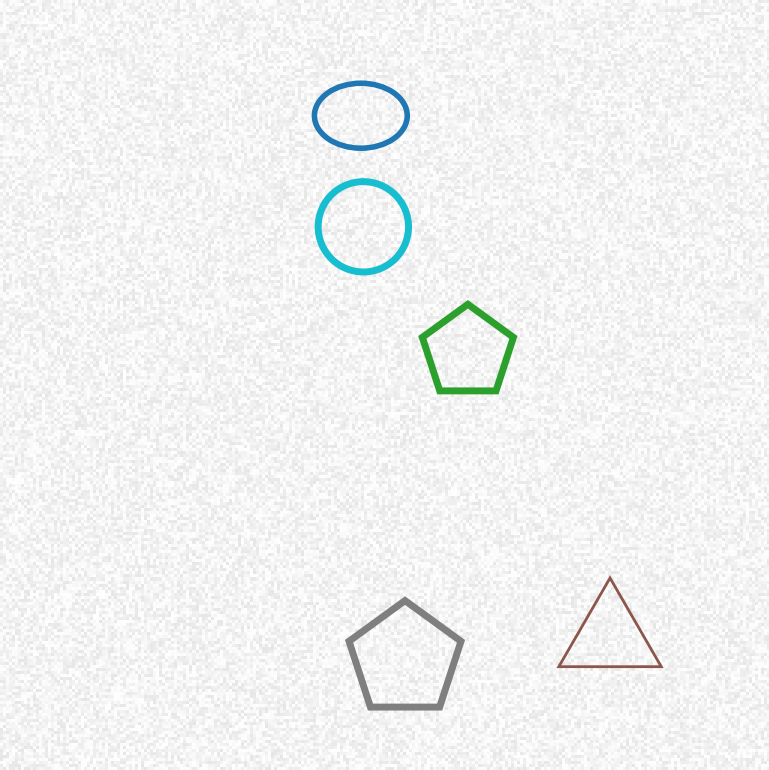[{"shape": "oval", "thickness": 2, "radius": 0.3, "center": [0.469, 0.85]}, {"shape": "pentagon", "thickness": 2.5, "radius": 0.31, "center": [0.608, 0.543]}, {"shape": "triangle", "thickness": 1, "radius": 0.38, "center": [0.792, 0.173]}, {"shape": "pentagon", "thickness": 2.5, "radius": 0.38, "center": [0.526, 0.144]}, {"shape": "circle", "thickness": 2.5, "radius": 0.29, "center": [0.472, 0.705]}]